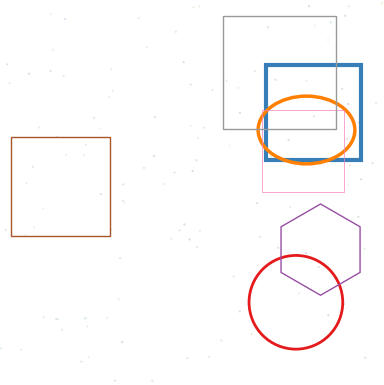[{"shape": "circle", "thickness": 2, "radius": 0.61, "center": [0.769, 0.215]}, {"shape": "square", "thickness": 3, "radius": 0.62, "center": [0.814, 0.708]}, {"shape": "hexagon", "thickness": 1, "radius": 0.59, "center": [0.833, 0.352]}, {"shape": "oval", "thickness": 2.5, "radius": 0.63, "center": [0.796, 0.662]}, {"shape": "square", "thickness": 1, "radius": 0.64, "center": [0.158, 0.517]}, {"shape": "square", "thickness": 0.5, "radius": 0.53, "center": [0.787, 0.608]}, {"shape": "square", "thickness": 1, "radius": 0.74, "center": [0.726, 0.812]}]